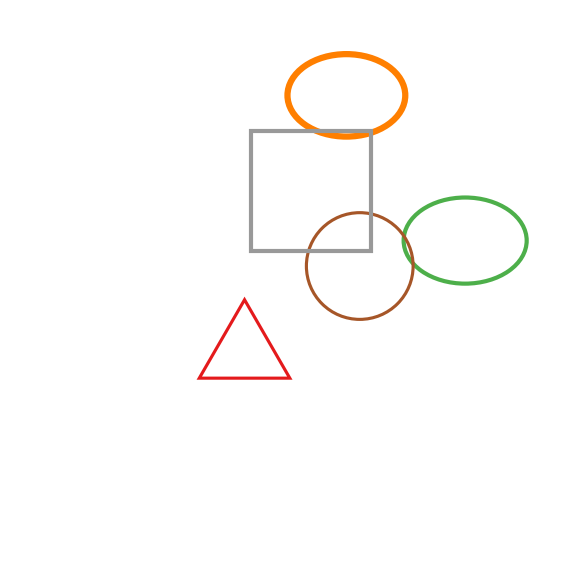[{"shape": "triangle", "thickness": 1.5, "radius": 0.45, "center": [0.423, 0.39]}, {"shape": "oval", "thickness": 2, "radius": 0.53, "center": [0.805, 0.583]}, {"shape": "oval", "thickness": 3, "radius": 0.51, "center": [0.6, 0.834]}, {"shape": "circle", "thickness": 1.5, "radius": 0.46, "center": [0.623, 0.538]}, {"shape": "square", "thickness": 2, "radius": 0.52, "center": [0.539, 0.668]}]